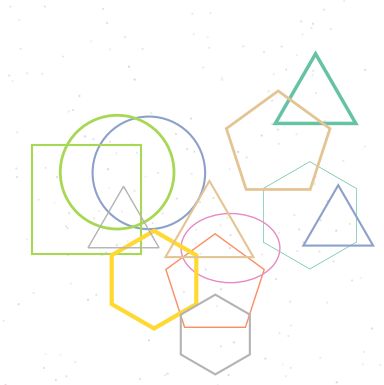[{"shape": "hexagon", "thickness": 0.5, "radius": 0.7, "center": [0.805, 0.441]}, {"shape": "triangle", "thickness": 2.5, "radius": 0.6, "center": [0.82, 0.74]}, {"shape": "pentagon", "thickness": 1, "radius": 0.67, "center": [0.559, 0.258]}, {"shape": "triangle", "thickness": 1.5, "radius": 0.52, "center": [0.879, 0.414]}, {"shape": "circle", "thickness": 1.5, "radius": 0.73, "center": [0.387, 0.551]}, {"shape": "oval", "thickness": 1, "radius": 0.64, "center": [0.599, 0.356]}, {"shape": "circle", "thickness": 2, "radius": 0.74, "center": [0.304, 0.553]}, {"shape": "square", "thickness": 1.5, "radius": 0.71, "center": [0.225, 0.482]}, {"shape": "hexagon", "thickness": 3, "radius": 0.63, "center": [0.4, 0.274]}, {"shape": "triangle", "thickness": 1.5, "radius": 0.66, "center": [0.544, 0.398]}, {"shape": "pentagon", "thickness": 2, "radius": 0.71, "center": [0.723, 0.622]}, {"shape": "hexagon", "thickness": 1.5, "radius": 0.52, "center": [0.559, 0.131]}, {"shape": "triangle", "thickness": 1, "radius": 0.53, "center": [0.321, 0.41]}]